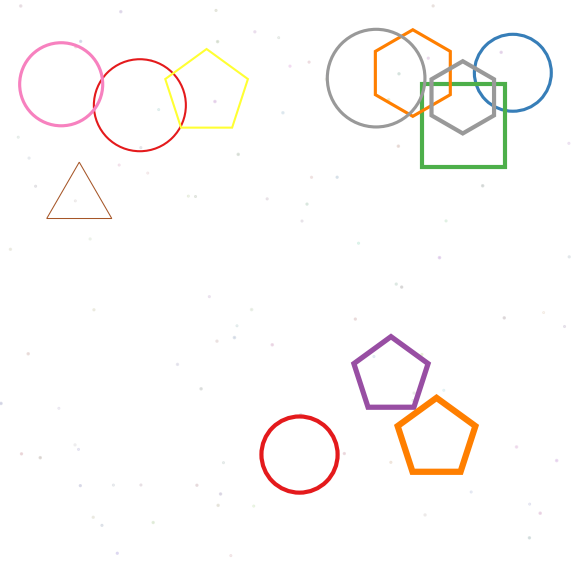[{"shape": "circle", "thickness": 2, "radius": 0.33, "center": [0.519, 0.212]}, {"shape": "circle", "thickness": 1, "radius": 0.4, "center": [0.242, 0.817]}, {"shape": "circle", "thickness": 1.5, "radius": 0.33, "center": [0.888, 0.873]}, {"shape": "square", "thickness": 2, "radius": 0.36, "center": [0.803, 0.782]}, {"shape": "pentagon", "thickness": 2.5, "radius": 0.34, "center": [0.677, 0.349]}, {"shape": "hexagon", "thickness": 1.5, "radius": 0.37, "center": [0.715, 0.873]}, {"shape": "pentagon", "thickness": 3, "radius": 0.35, "center": [0.756, 0.239]}, {"shape": "pentagon", "thickness": 1, "radius": 0.38, "center": [0.358, 0.839]}, {"shape": "triangle", "thickness": 0.5, "radius": 0.33, "center": [0.137, 0.653]}, {"shape": "circle", "thickness": 1.5, "radius": 0.36, "center": [0.106, 0.853]}, {"shape": "hexagon", "thickness": 2, "radius": 0.31, "center": [0.801, 0.831]}, {"shape": "circle", "thickness": 1.5, "radius": 0.42, "center": [0.651, 0.864]}]